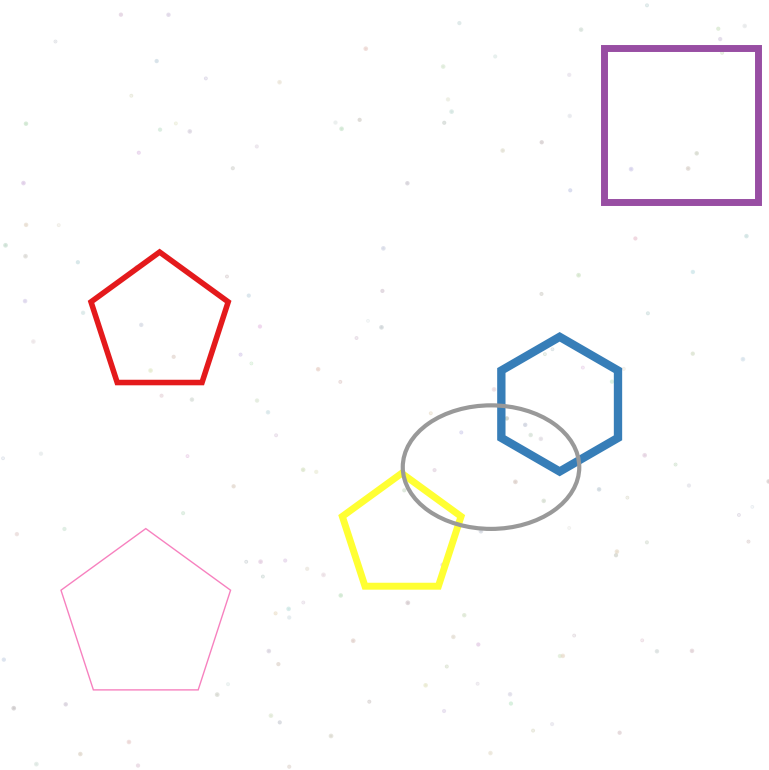[{"shape": "pentagon", "thickness": 2, "radius": 0.47, "center": [0.207, 0.579]}, {"shape": "hexagon", "thickness": 3, "radius": 0.44, "center": [0.727, 0.475]}, {"shape": "square", "thickness": 2.5, "radius": 0.5, "center": [0.885, 0.837]}, {"shape": "pentagon", "thickness": 2.5, "radius": 0.41, "center": [0.522, 0.304]}, {"shape": "pentagon", "thickness": 0.5, "radius": 0.58, "center": [0.189, 0.198]}, {"shape": "oval", "thickness": 1.5, "radius": 0.57, "center": [0.638, 0.393]}]